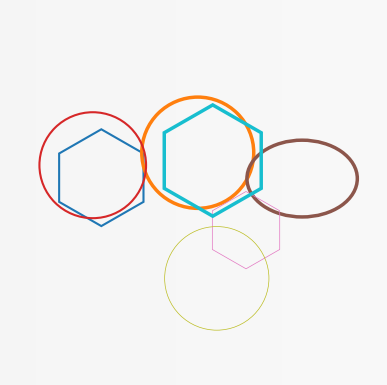[{"shape": "hexagon", "thickness": 1.5, "radius": 0.63, "center": [0.261, 0.538]}, {"shape": "circle", "thickness": 2.5, "radius": 0.72, "center": [0.51, 0.603]}, {"shape": "circle", "thickness": 1.5, "radius": 0.69, "center": [0.239, 0.571]}, {"shape": "oval", "thickness": 2.5, "radius": 0.71, "center": [0.78, 0.536]}, {"shape": "hexagon", "thickness": 0.5, "radius": 0.5, "center": [0.635, 0.402]}, {"shape": "circle", "thickness": 0.5, "radius": 0.67, "center": [0.559, 0.277]}, {"shape": "hexagon", "thickness": 2.5, "radius": 0.72, "center": [0.549, 0.583]}]